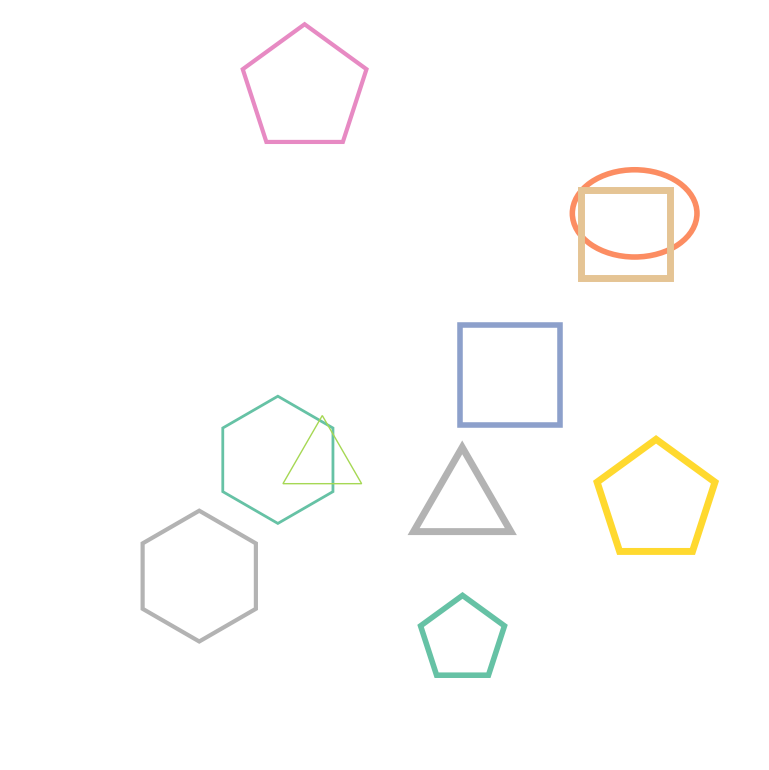[{"shape": "pentagon", "thickness": 2, "radius": 0.29, "center": [0.601, 0.169]}, {"shape": "hexagon", "thickness": 1, "radius": 0.41, "center": [0.361, 0.403]}, {"shape": "oval", "thickness": 2, "radius": 0.4, "center": [0.824, 0.723]}, {"shape": "square", "thickness": 2, "radius": 0.33, "center": [0.662, 0.513]}, {"shape": "pentagon", "thickness": 1.5, "radius": 0.42, "center": [0.396, 0.884]}, {"shape": "triangle", "thickness": 0.5, "radius": 0.29, "center": [0.419, 0.401]}, {"shape": "pentagon", "thickness": 2.5, "radius": 0.4, "center": [0.852, 0.349]}, {"shape": "square", "thickness": 2.5, "radius": 0.29, "center": [0.812, 0.696]}, {"shape": "hexagon", "thickness": 1.5, "radius": 0.42, "center": [0.259, 0.252]}, {"shape": "triangle", "thickness": 2.5, "radius": 0.36, "center": [0.6, 0.346]}]